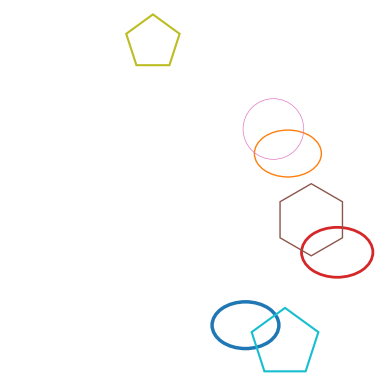[{"shape": "oval", "thickness": 2.5, "radius": 0.43, "center": [0.638, 0.155]}, {"shape": "oval", "thickness": 1, "radius": 0.43, "center": [0.748, 0.601]}, {"shape": "oval", "thickness": 2, "radius": 0.46, "center": [0.876, 0.345]}, {"shape": "hexagon", "thickness": 1, "radius": 0.47, "center": [0.808, 0.429]}, {"shape": "circle", "thickness": 0.5, "radius": 0.39, "center": [0.71, 0.665]}, {"shape": "pentagon", "thickness": 1.5, "radius": 0.36, "center": [0.397, 0.89]}, {"shape": "pentagon", "thickness": 1.5, "radius": 0.46, "center": [0.74, 0.109]}]